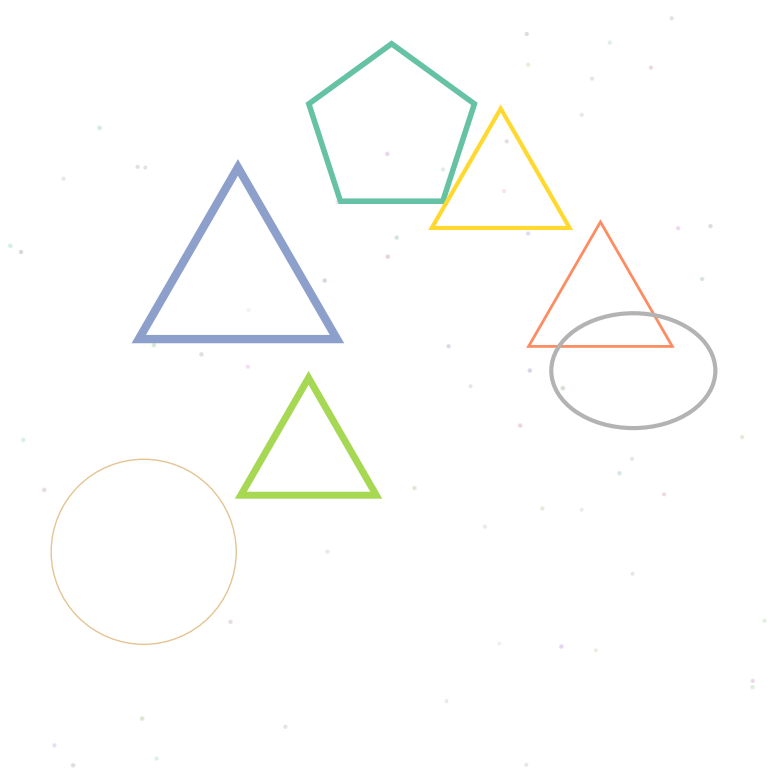[{"shape": "pentagon", "thickness": 2, "radius": 0.57, "center": [0.509, 0.83]}, {"shape": "triangle", "thickness": 1, "radius": 0.54, "center": [0.78, 0.604]}, {"shape": "triangle", "thickness": 3, "radius": 0.74, "center": [0.309, 0.634]}, {"shape": "triangle", "thickness": 2.5, "radius": 0.51, "center": [0.401, 0.408]}, {"shape": "triangle", "thickness": 1.5, "radius": 0.52, "center": [0.65, 0.756]}, {"shape": "circle", "thickness": 0.5, "radius": 0.6, "center": [0.187, 0.283]}, {"shape": "oval", "thickness": 1.5, "radius": 0.53, "center": [0.823, 0.519]}]